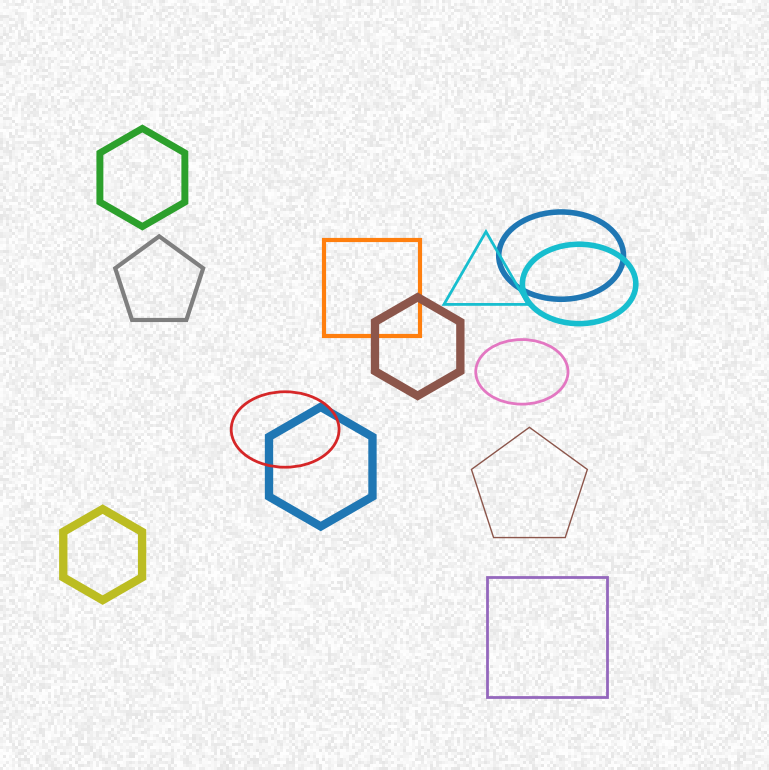[{"shape": "oval", "thickness": 2, "radius": 0.4, "center": [0.729, 0.668]}, {"shape": "hexagon", "thickness": 3, "radius": 0.39, "center": [0.417, 0.394]}, {"shape": "square", "thickness": 1.5, "radius": 0.31, "center": [0.483, 0.625]}, {"shape": "hexagon", "thickness": 2.5, "radius": 0.32, "center": [0.185, 0.769]}, {"shape": "oval", "thickness": 1, "radius": 0.35, "center": [0.37, 0.442]}, {"shape": "square", "thickness": 1, "radius": 0.39, "center": [0.71, 0.173]}, {"shape": "hexagon", "thickness": 3, "radius": 0.32, "center": [0.542, 0.55]}, {"shape": "pentagon", "thickness": 0.5, "radius": 0.4, "center": [0.688, 0.366]}, {"shape": "oval", "thickness": 1, "radius": 0.3, "center": [0.678, 0.517]}, {"shape": "pentagon", "thickness": 1.5, "radius": 0.3, "center": [0.207, 0.633]}, {"shape": "hexagon", "thickness": 3, "radius": 0.3, "center": [0.133, 0.28]}, {"shape": "triangle", "thickness": 1, "radius": 0.31, "center": [0.631, 0.636]}, {"shape": "oval", "thickness": 2, "radius": 0.37, "center": [0.752, 0.631]}]